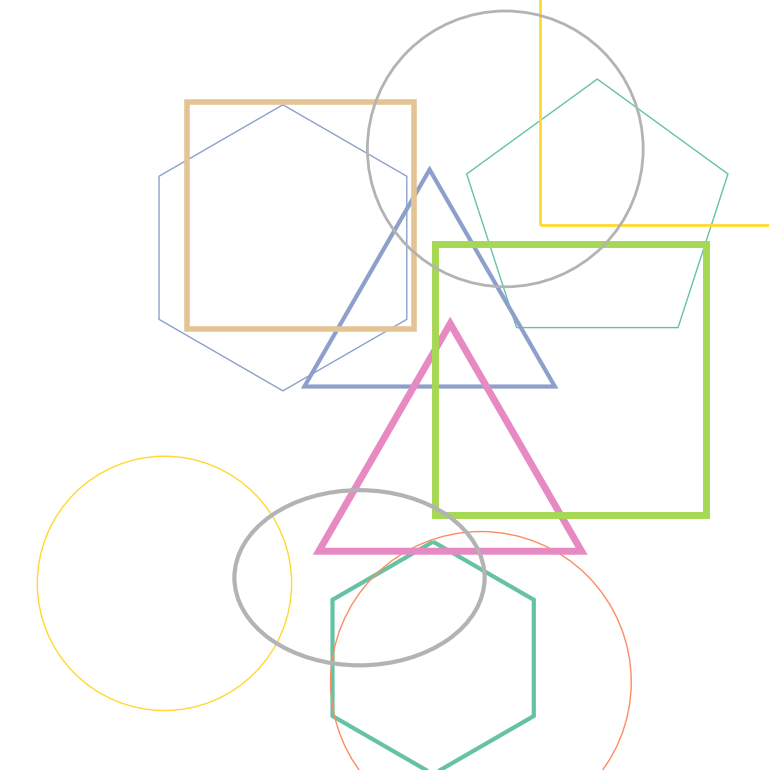[{"shape": "hexagon", "thickness": 1.5, "radius": 0.75, "center": [0.563, 0.146]}, {"shape": "pentagon", "thickness": 0.5, "radius": 0.89, "center": [0.776, 0.719]}, {"shape": "circle", "thickness": 0.5, "radius": 0.98, "center": [0.625, 0.114]}, {"shape": "triangle", "thickness": 1.5, "radius": 0.94, "center": [0.558, 0.592]}, {"shape": "hexagon", "thickness": 0.5, "radius": 0.93, "center": [0.367, 0.678]}, {"shape": "triangle", "thickness": 2.5, "radius": 0.99, "center": [0.585, 0.383]}, {"shape": "square", "thickness": 2.5, "radius": 0.88, "center": [0.741, 0.507]}, {"shape": "circle", "thickness": 0.5, "radius": 0.83, "center": [0.214, 0.242]}, {"shape": "square", "thickness": 1, "radius": 0.79, "center": [0.859, 0.865]}, {"shape": "square", "thickness": 2, "radius": 0.74, "center": [0.39, 0.721]}, {"shape": "circle", "thickness": 1, "radius": 0.9, "center": [0.656, 0.807]}, {"shape": "oval", "thickness": 1.5, "radius": 0.81, "center": [0.467, 0.25]}]